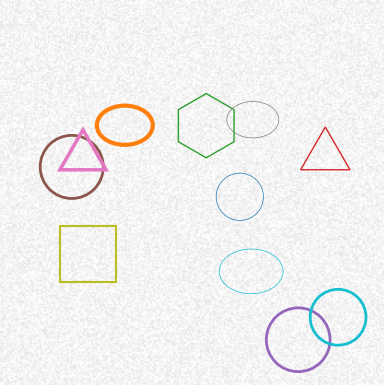[{"shape": "circle", "thickness": 0.5, "radius": 0.31, "center": [0.623, 0.489]}, {"shape": "oval", "thickness": 3, "radius": 0.36, "center": [0.324, 0.675]}, {"shape": "hexagon", "thickness": 1, "radius": 0.42, "center": [0.536, 0.674]}, {"shape": "triangle", "thickness": 1, "radius": 0.37, "center": [0.845, 0.596]}, {"shape": "circle", "thickness": 2, "radius": 0.41, "center": [0.775, 0.118]}, {"shape": "circle", "thickness": 2, "radius": 0.41, "center": [0.186, 0.566]}, {"shape": "triangle", "thickness": 2.5, "radius": 0.35, "center": [0.215, 0.594]}, {"shape": "oval", "thickness": 0.5, "radius": 0.34, "center": [0.657, 0.689]}, {"shape": "square", "thickness": 1.5, "radius": 0.36, "center": [0.228, 0.34]}, {"shape": "circle", "thickness": 2, "radius": 0.36, "center": [0.878, 0.176]}, {"shape": "oval", "thickness": 0.5, "radius": 0.41, "center": [0.652, 0.295]}]